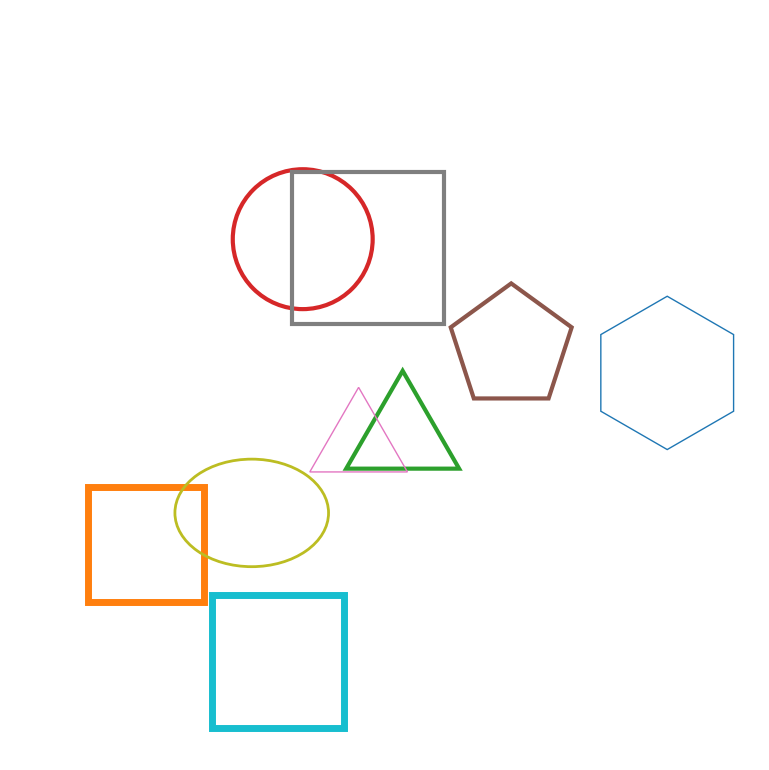[{"shape": "hexagon", "thickness": 0.5, "radius": 0.5, "center": [0.867, 0.516]}, {"shape": "square", "thickness": 2.5, "radius": 0.38, "center": [0.19, 0.293]}, {"shape": "triangle", "thickness": 1.5, "radius": 0.42, "center": [0.523, 0.434]}, {"shape": "circle", "thickness": 1.5, "radius": 0.45, "center": [0.393, 0.689]}, {"shape": "pentagon", "thickness": 1.5, "radius": 0.41, "center": [0.664, 0.549]}, {"shape": "triangle", "thickness": 0.5, "radius": 0.37, "center": [0.466, 0.424]}, {"shape": "square", "thickness": 1.5, "radius": 0.49, "center": [0.478, 0.678]}, {"shape": "oval", "thickness": 1, "radius": 0.5, "center": [0.327, 0.334]}, {"shape": "square", "thickness": 2.5, "radius": 0.43, "center": [0.361, 0.141]}]